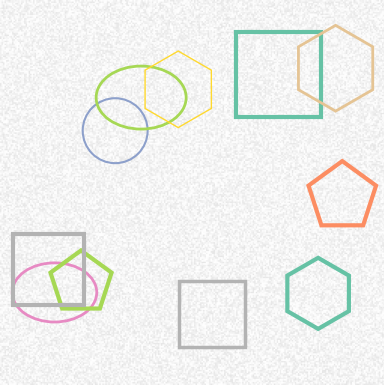[{"shape": "hexagon", "thickness": 3, "radius": 0.46, "center": [0.826, 0.238]}, {"shape": "square", "thickness": 3, "radius": 0.55, "center": [0.724, 0.805]}, {"shape": "pentagon", "thickness": 3, "radius": 0.46, "center": [0.889, 0.489]}, {"shape": "circle", "thickness": 1.5, "radius": 0.42, "center": [0.299, 0.661]}, {"shape": "oval", "thickness": 2, "radius": 0.55, "center": [0.142, 0.24]}, {"shape": "pentagon", "thickness": 3, "radius": 0.42, "center": [0.21, 0.266]}, {"shape": "oval", "thickness": 2, "radius": 0.58, "center": [0.367, 0.747]}, {"shape": "hexagon", "thickness": 1, "radius": 0.5, "center": [0.463, 0.768]}, {"shape": "hexagon", "thickness": 2, "radius": 0.56, "center": [0.872, 0.823]}, {"shape": "square", "thickness": 2.5, "radius": 0.43, "center": [0.551, 0.185]}, {"shape": "square", "thickness": 3, "radius": 0.46, "center": [0.126, 0.3]}]